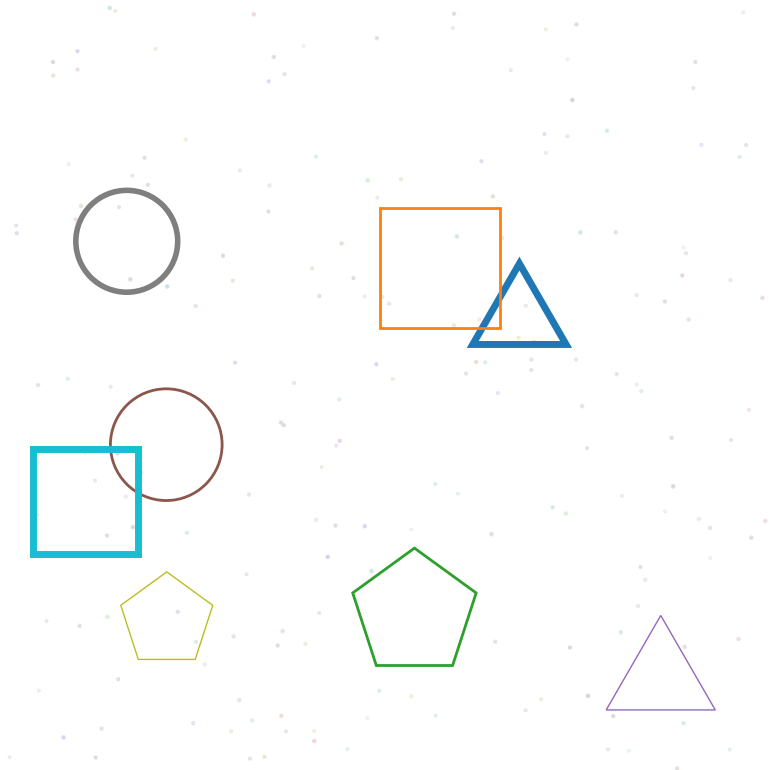[{"shape": "triangle", "thickness": 2.5, "radius": 0.35, "center": [0.675, 0.588]}, {"shape": "square", "thickness": 1, "radius": 0.39, "center": [0.571, 0.652]}, {"shape": "pentagon", "thickness": 1, "radius": 0.42, "center": [0.538, 0.204]}, {"shape": "triangle", "thickness": 0.5, "radius": 0.41, "center": [0.858, 0.119]}, {"shape": "circle", "thickness": 1, "radius": 0.36, "center": [0.216, 0.422]}, {"shape": "circle", "thickness": 2, "radius": 0.33, "center": [0.165, 0.687]}, {"shape": "pentagon", "thickness": 0.5, "radius": 0.31, "center": [0.217, 0.194]}, {"shape": "square", "thickness": 2.5, "radius": 0.34, "center": [0.111, 0.349]}]